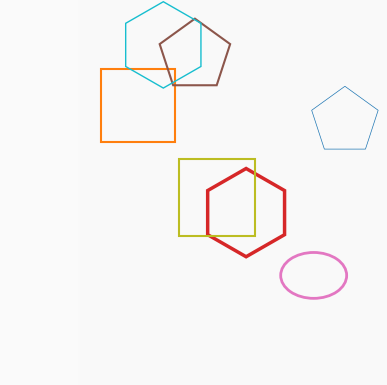[{"shape": "pentagon", "thickness": 0.5, "radius": 0.45, "center": [0.89, 0.686]}, {"shape": "square", "thickness": 1.5, "radius": 0.48, "center": [0.357, 0.726]}, {"shape": "hexagon", "thickness": 2.5, "radius": 0.57, "center": [0.635, 0.448]}, {"shape": "pentagon", "thickness": 1.5, "radius": 0.48, "center": [0.503, 0.856]}, {"shape": "oval", "thickness": 2, "radius": 0.43, "center": [0.809, 0.285]}, {"shape": "square", "thickness": 1.5, "radius": 0.49, "center": [0.56, 0.487]}, {"shape": "hexagon", "thickness": 1, "radius": 0.56, "center": [0.421, 0.883]}]